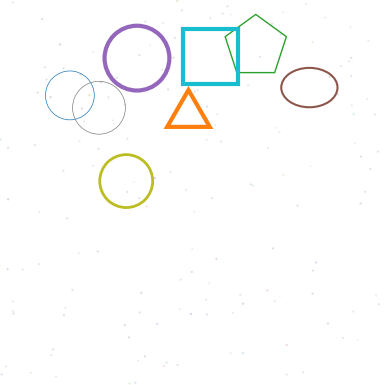[{"shape": "circle", "thickness": 0.5, "radius": 0.32, "center": [0.181, 0.752]}, {"shape": "triangle", "thickness": 3, "radius": 0.32, "center": [0.49, 0.702]}, {"shape": "pentagon", "thickness": 1, "radius": 0.42, "center": [0.664, 0.879]}, {"shape": "circle", "thickness": 3, "radius": 0.42, "center": [0.356, 0.849]}, {"shape": "oval", "thickness": 1.5, "radius": 0.37, "center": [0.804, 0.773]}, {"shape": "circle", "thickness": 0.5, "radius": 0.34, "center": [0.257, 0.72]}, {"shape": "circle", "thickness": 2, "radius": 0.34, "center": [0.328, 0.53]}, {"shape": "square", "thickness": 3, "radius": 0.35, "center": [0.547, 0.853]}]